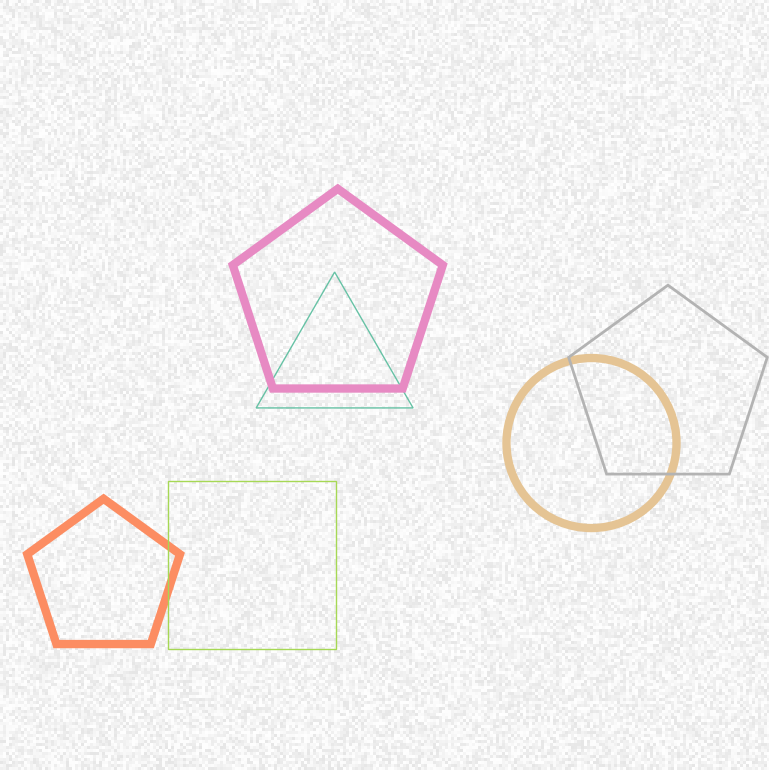[{"shape": "triangle", "thickness": 0.5, "radius": 0.59, "center": [0.435, 0.529]}, {"shape": "pentagon", "thickness": 3, "radius": 0.52, "center": [0.135, 0.248]}, {"shape": "pentagon", "thickness": 3, "radius": 0.72, "center": [0.439, 0.611]}, {"shape": "square", "thickness": 0.5, "radius": 0.55, "center": [0.327, 0.266]}, {"shape": "circle", "thickness": 3, "radius": 0.55, "center": [0.768, 0.425]}, {"shape": "pentagon", "thickness": 1, "radius": 0.68, "center": [0.867, 0.494]}]